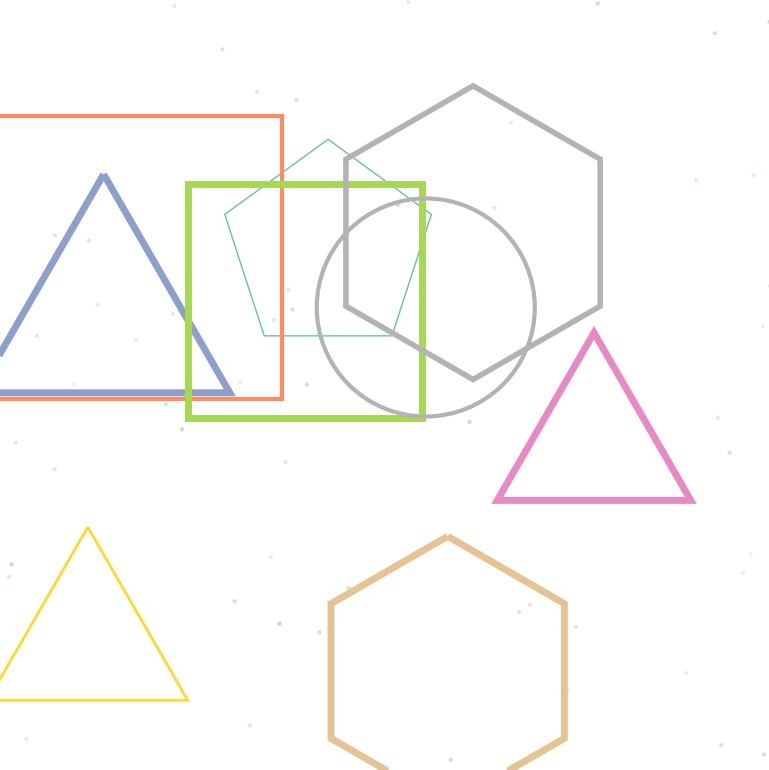[{"shape": "pentagon", "thickness": 0.5, "radius": 0.71, "center": [0.426, 0.678]}, {"shape": "square", "thickness": 1.5, "radius": 0.92, "center": [0.182, 0.665]}, {"shape": "triangle", "thickness": 2.5, "radius": 0.95, "center": [0.135, 0.584]}, {"shape": "triangle", "thickness": 2.5, "radius": 0.73, "center": [0.771, 0.423]}, {"shape": "square", "thickness": 2.5, "radius": 0.76, "center": [0.396, 0.609]}, {"shape": "triangle", "thickness": 1, "radius": 0.75, "center": [0.114, 0.165]}, {"shape": "hexagon", "thickness": 2.5, "radius": 0.87, "center": [0.581, 0.129]}, {"shape": "circle", "thickness": 1.5, "radius": 0.71, "center": [0.553, 0.601]}, {"shape": "hexagon", "thickness": 2, "radius": 0.95, "center": [0.614, 0.698]}]